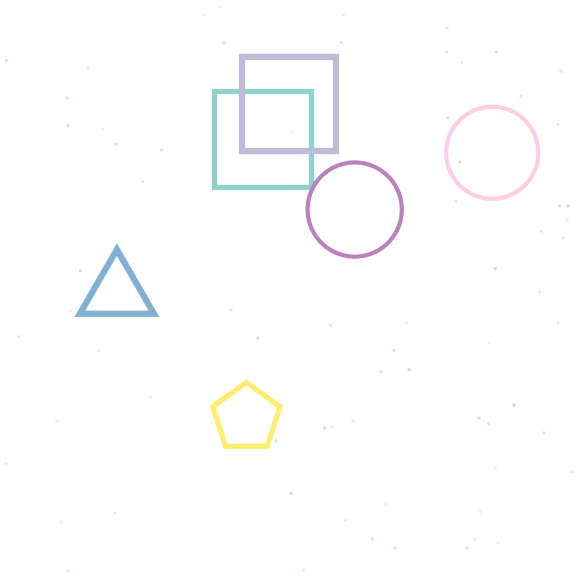[{"shape": "square", "thickness": 2.5, "radius": 0.42, "center": [0.455, 0.758]}, {"shape": "square", "thickness": 3, "radius": 0.41, "center": [0.501, 0.819]}, {"shape": "triangle", "thickness": 3, "radius": 0.37, "center": [0.202, 0.493]}, {"shape": "circle", "thickness": 2, "radius": 0.4, "center": [0.852, 0.735]}, {"shape": "circle", "thickness": 2, "radius": 0.41, "center": [0.614, 0.636]}, {"shape": "pentagon", "thickness": 2.5, "radius": 0.31, "center": [0.427, 0.276]}]